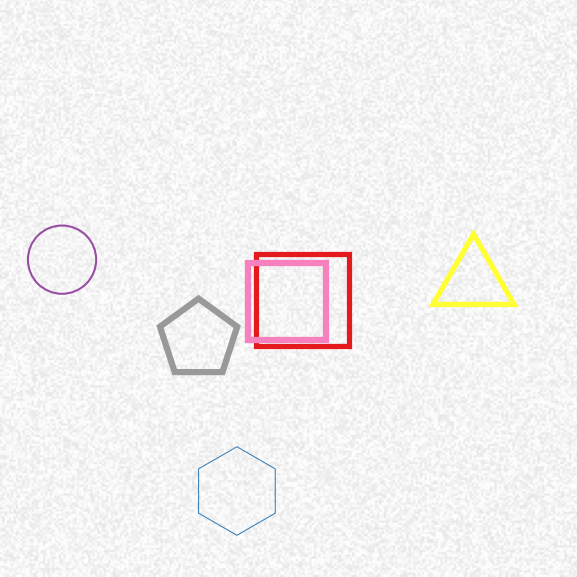[{"shape": "square", "thickness": 2.5, "radius": 0.4, "center": [0.524, 0.48]}, {"shape": "hexagon", "thickness": 0.5, "radius": 0.38, "center": [0.41, 0.149]}, {"shape": "circle", "thickness": 1, "radius": 0.3, "center": [0.107, 0.549]}, {"shape": "triangle", "thickness": 2.5, "radius": 0.41, "center": [0.82, 0.513]}, {"shape": "square", "thickness": 3, "radius": 0.34, "center": [0.497, 0.477]}, {"shape": "pentagon", "thickness": 3, "radius": 0.35, "center": [0.344, 0.412]}]